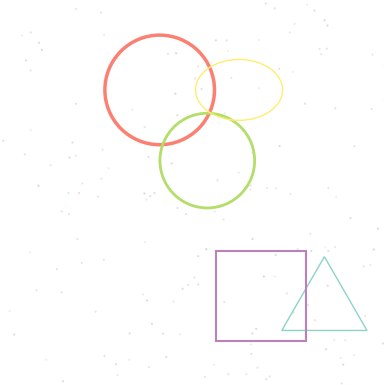[{"shape": "triangle", "thickness": 1, "radius": 0.64, "center": [0.843, 0.206]}, {"shape": "circle", "thickness": 2.5, "radius": 0.71, "center": [0.415, 0.766]}, {"shape": "circle", "thickness": 2, "radius": 0.61, "center": [0.538, 0.583]}, {"shape": "square", "thickness": 1.5, "radius": 0.59, "center": [0.679, 0.232]}, {"shape": "oval", "thickness": 1, "radius": 0.57, "center": [0.621, 0.767]}]